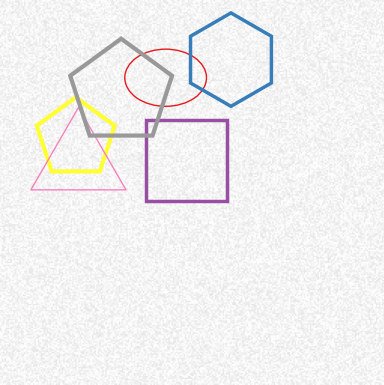[{"shape": "oval", "thickness": 1, "radius": 0.53, "center": [0.43, 0.798]}, {"shape": "hexagon", "thickness": 2.5, "radius": 0.61, "center": [0.6, 0.845]}, {"shape": "square", "thickness": 2.5, "radius": 0.52, "center": [0.485, 0.583]}, {"shape": "pentagon", "thickness": 3, "radius": 0.53, "center": [0.197, 0.641]}, {"shape": "triangle", "thickness": 1, "radius": 0.71, "center": [0.204, 0.578]}, {"shape": "pentagon", "thickness": 3, "radius": 0.7, "center": [0.315, 0.76]}]